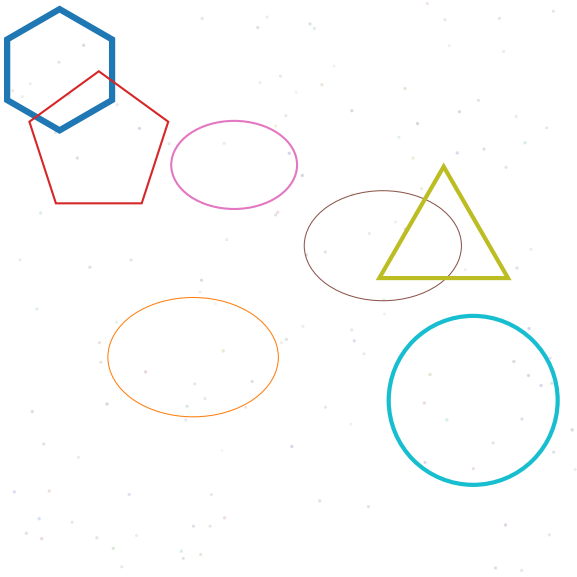[{"shape": "hexagon", "thickness": 3, "radius": 0.52, "center": [0.103, 0.878]}, {"shape": "oval", "thickness": 0.5, "radius": 0.74, "center": [0.334, 0.381]}, {"shape": "pentagon", "thickness": 1, "radius": 0.63, "center": [0.171, 0.749]}, {"shape": "oval", "thickness": 0.5, "radius": 0.68, "center": [0.663, 0.574]}, {"shape": "oval", "thickness": 1, "radius": 0.54, "center": [0.405, 0.714]}, {"shape": "triangle", "thickness": 2, "radius": 0.64, "center": [0.768, 0.582]}, {"shape": "circle", "thickness": 2, "radius": 0.73, "center": [0.819, 0.306]}]